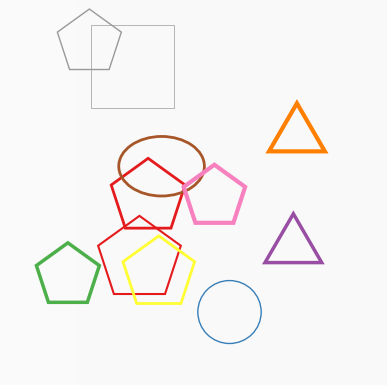[{"shape": "pentagon", "thickness": 1.5, "radius": 0.56, "center": [0.36, 0.327]}, {"shape": "pentagon", "thickness": 2, "radius": 0.5, "center": [0.382, 0.489]}, {"shape": "circle", "thickness": 1, "radius": 0.41, "center": [0.592, 0.19]}, {"shape": "pentagon", "thickness": 2.5, "radius": 0.43, "center": [0.175, 0.284]}, {"shape": "triangle", "thickness": 2.5, "radius": 0.42, "center": [0.757, 0.36]}, {"shape": "triangle", "thickness": 3, "radius": 0.42, "center": [0.766, 0.648]}, {"shape": "pentagon", "thickness": 2, "radius": 0.49, "center": [0.41, 0.29]}, {"shape": "oval", "thickness": 2, "radius": 0.55, "center": [0.417, 0.568]}, {"shape": "pentagon", "thickness": 3, "radius": 0.42, "center": [0.553, 0.489]}, {"shape": "pentagon", "thickness": 1, "radius": 0.43, "center": [0.231, 0.89]}, {"shape": "square", "thickness": 0.5, "radius": 0.53, "center": [0.341, 0.827]}]